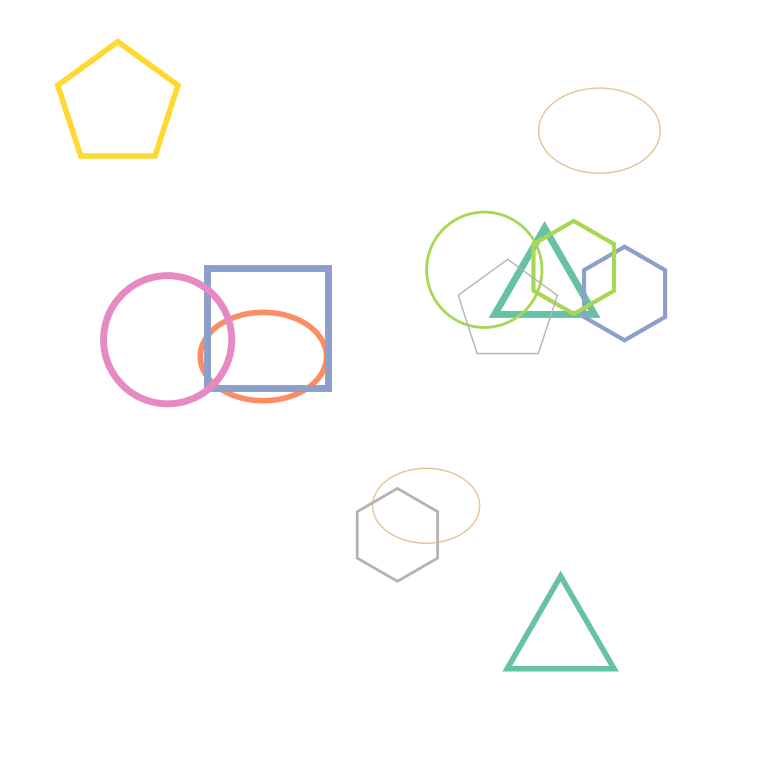[{"shape": "triangle", "thickness": 2.5, "radius": 0.37, "center": [0.707, 0.629]}, {"shape": "triangle", "thickness": 2, "radius": 0.4, "center": [0.728, 0.172]}, {"shape": "oval", "thickness": 2, "radius": 0.41, "center": [0.342, 0.537]}, {"shape": "hexagon", "thickness": 1.5, "radius": 0.3, "center": [0.811, 0.619]}, {"shape": "square", "thickness": 2.5, "radius": 0.39, "center": [0.347, 0.574]}, {"shape": "circle", "thickness": 2.5, "radius": 0.42, "center": [0.218, 0.559]}, {"shape": "circle", "thickness": 1, "radius": 0.37, "center": [0.629, 0.65]}, {"shape": "hexagon", "thickness": 1.5, "radius": 0.3, "center": [0.745, 0.653]}, {"shape": "pentagon", "thickness": 2, "radius": 0.41, "center": [0.153, 0.864]}, {"shape": "oval", "thickness": 0.5, "radius": 0.35, "center": [0.553, 0.343]}, {"shape": "oval", "thickness": 0.5, "radius": 0.39, "center": [0.779, 0.83]}, {"shape": "pentagon", "thickness": 0.5, "radius": 0.34, "center": [0.659, 0.596]}, {"shape": "hexagon", "thickness": 1, "radius": 0.3, "center": [0.516, 0.305]}]